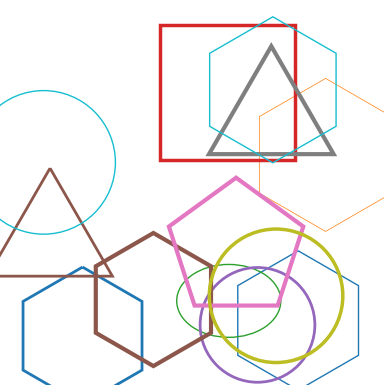[{"shape": "hexagon", "thickness": 1, "radius": 0.91, "center": [0.774, 0.168]}, {"shape": "hexagon", "thickness": 2, "radius": 0.89, "center": [0.214, 0.128]}, {"shape": "hexagon", "thickness": 0.5, "radius": 0.99, "center": [0.846, 0.598]}, {"shape": "oval", "thickness": 1, "radius": 0.68, "center": [0.594, 0.218]}, {"shape": "square", "thickness": 2.5, "radius": 0.88, "center": [0.591, 0.76]}, {"shape": "circle", "thickness": 2, "radius": 0.75, "center": [0.669, 0.156]}, {"shape": "triangle", "thickness": 2, "radius": 0.93, "center": [0.13, 0.376]}, {"shape": "hexagon", "thickness": 3, "radius": 0.86, "center": [0.398, 0.222]}, {"shape": "pentagon", "thickness": 3, "radius": 0.92, "center": [0.613, 0.355]}, {"shape": "triangle", "thickness": 3, "radius": 0.93, "center": [0.705, 0.693]}, {"shape": "circle", "thickness": 2.5, "radius": 0.87, "center": [0.717, 0.232]}, {"shape": "circle", "thickness": 1, "radius": 0.93, "center": [0.113, 0.578]}, {"shape": "hexagon", "thickness": 1, "radius": 0.95, "center": [0.709, 0.767]}]